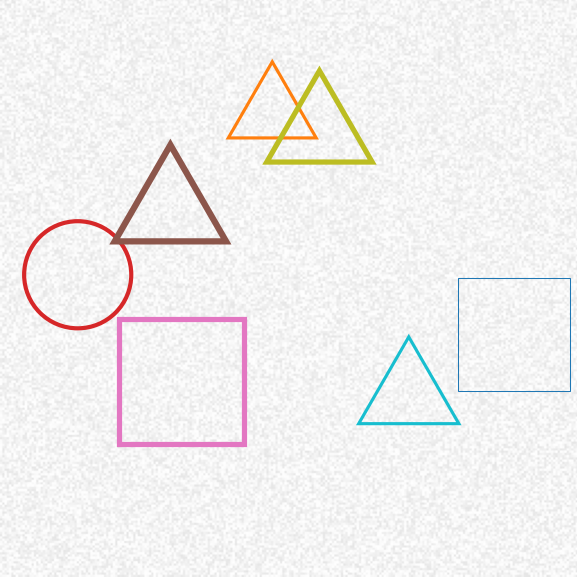[{"shape": "square", "thickness": 0.5, "radius": 0.49, "center": [0.89, 0.42]}, {"shape": "triangle", "thickness": 1.5, "radius": 0.44, "center": [0.471, 0.804]}, {"shape": "circle", "thickness": 2, "radius": 0.46, "center": [0.135, 0.523]}, {"shape": "triangle", "thickness": 3, "radius": 0.56, "center": [0.295, 0.637]}, {"shape": "square", "thickness": 2.5, "radius": 0.54, "center": [0.314, 0.339]}, {"shape": "triangle", "thickness": 2.5, "radius": 0.53, "center": [0.553, 0.771]}, {"shape": "triangle", "thickness": 1.5, "radius": 0.5, "center": [0.708, 0.316]}]